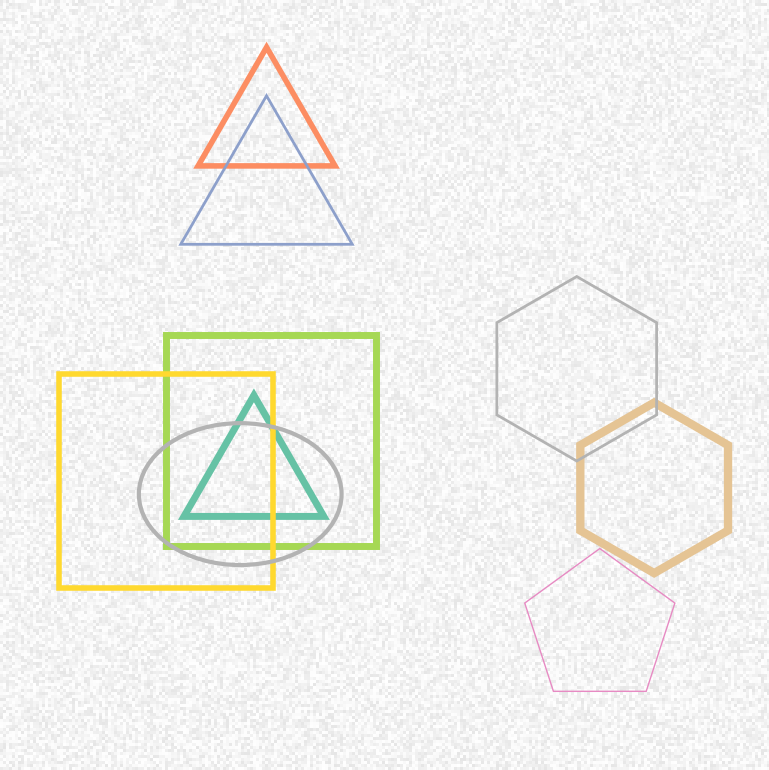[{"shape": "triangle", "thickness": 2.5, "radius": 0.52, "center": [0.33, 0.382]}, {"shape": "triangle", "thickness": 2, "radius": 0.51, "center": [0.346, 0.836]}, {"shape": "triangle", "thickness": 1, "radius": 0.64, "center": [0.346, 0.747]}, {"shape": "pentagon", "thickness": 0.5, "radius": 0.51, "center": [0.779, 0.185]}, {"shape": "square", "thickness": 2.5, "radius": 0.68, "center": [0.352, 0.428]}, {"shape": "square", "thickness": 2, "radius": 0.69, "center": [0.216, 0.376]}, {"shape": "hexagon", "thickness": 3, "radius": 0.55, "center": [0.85, 0.366]}, {"shape": "oval", "thickness": 1.5, "radius": 0.66, "center": [0.312, 0.358]}, {"shape": "hexagon", "thickness": 1, "radius": 0.6, "center": [0.749, 0.521]}]